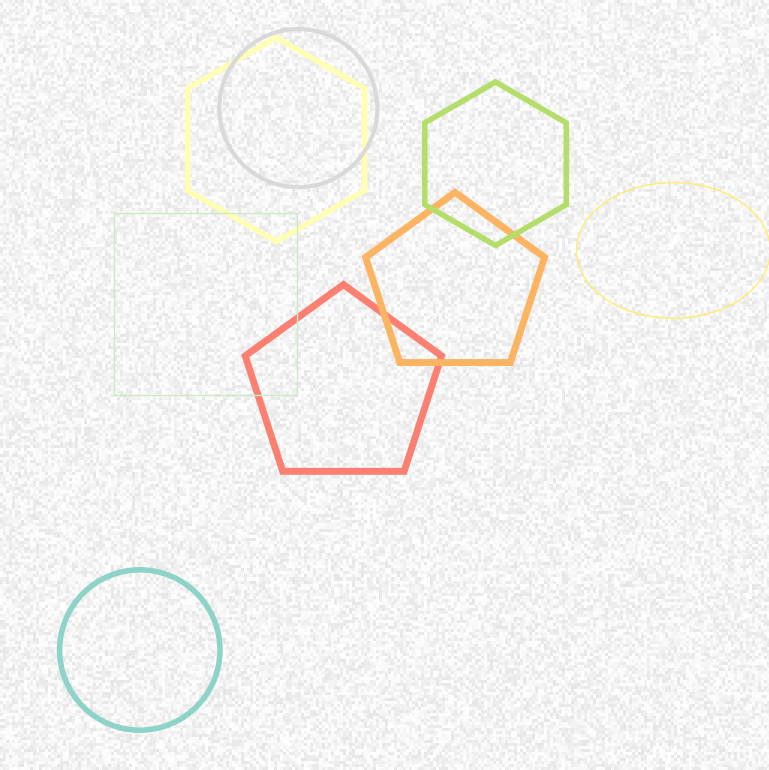[{"shape": "circle", "thickness": 2, "radius": 0.52, "center": [0.182, 0.156]}, {"shape": "hexagon", "thickness": 2, "radius": 0.66, "center": [0.359, 0.819]}, {"shape": "pentagon", "thickness": 2.5, "radius": 0.67, "center": [0.446, 0.496]}, {"shape": "pentagon", "thickness": 2.5, "radius": 0.61, "center": [0.591, 0.628]}, {"shape": "hexagon", "thickness": 2, "radius": 0.53, "center": [0.644, 0.787]}, {"shape": "circle", "thickness": 1.5, "radius": 0.51, "center": [0.387, 0.86]}, {"shape": "square", "thickness": 0.5, "radius": 0.59, "center": [0.267, 0.605]}, {"shape": "oval", "thickness": 0.5, "radius": 0.63, "center": [0.874, 0.675]}]